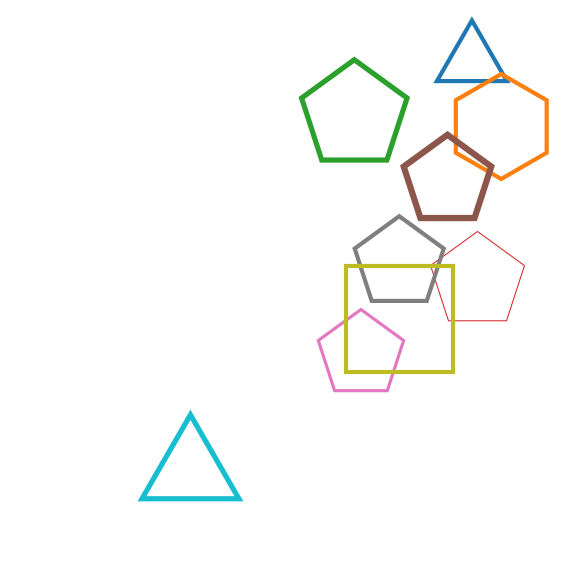[{"shape": "triangle", "thickness": 2, "radius": 0.35, "center": [0.817, 0.894]}, {"shape": "hexagon", "thickness": 2, "radius": 0.45, "center": [0.868, 0.78]}, {"shape": "pentagon", "thickness": 2.5, "radius": 0.48, "center": [0.614, 0.8]}, {"shape": "pentagon", "thickness": 0.5, "radius": 0.43, "center": [0.827, 0.513]}, {"shape": "pentagon", "thickness": 3, "radius": 0.4, "center": [0.775, 0.686]}, {"shape": "pentagon", "thickness": 1.5, "radius": 0.39, "center": [0.625, 0.386]}, {"shape": "pentagon", "thickness": 2, "radius": 0.41, "center": [0.691, 0.544]}, {"shape": "square", "thickness": 2, "radius": 0.46, "center": [0.692, 0.447]}, {"shape": "triangle", "thickness": 2.5, "radius": 0.48, "center": [0.33, 0.184]}]